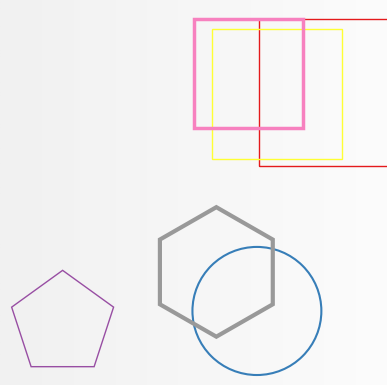[{"shape": "square", "thickness": 1, "radius": 0.95, "center": [0.859, 0.76]}, {"shape": "circle", "thickness": 1.5, "radius": 0.83, "center": [0.663, 0.192]}, {"shape": "pentagon", "thickness": 1, "radius": 0.69, "center": [0.162, 0.159]}, {"shape": "square", "thickness": 1, "radius": 0.84, "center": [0.715, 0.756]}, {"shape": "square", "thickness": 2.5, "radius": 0.71, "center": [0.642, 0.81]}, {"shape": "hexagon", "thickness": 3, "radius": 0.84, "center": [0.558, 0.294]}]